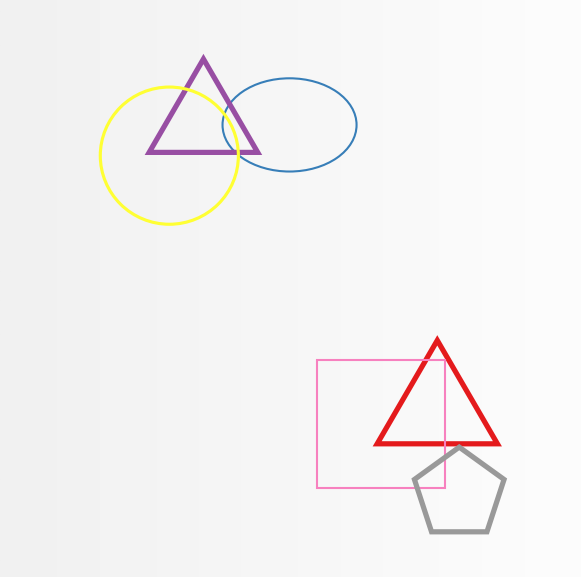[{"shape": "triangle", "thickness": 2.5, "radius": 0.6, "center": [0.752, 0.29]}, {"shape": "oval", "thickness": 1, "radius": 0.58, "center": [0.498, 0.783]}, {"shape": "triangle", "thickness": 2.5, "radius": 0.54, "center": [0.35, 0.789]}, {"shape": "circle", "thickness": 1.5, "radius": 0.59, "center": [0.291, 0.73]}, {"shape": "square", "thickness": 1, "radius": 0.55, "center": [0.656, 0.265]}, {"shape": "pentagon", "thickness": 2.5, "radius": 0.41, "center": [0.79, 0.144]}]